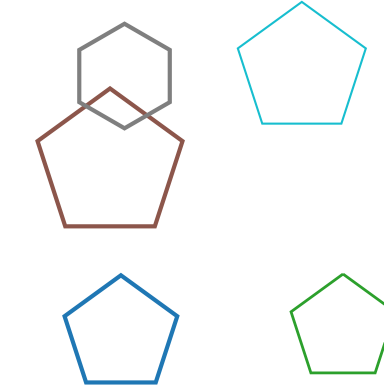[{"shape": "pentagon", "thickness": 3, "radius": 0.77, "center": [0.314, 0.131]}, {"shape": "pentagon", "thickness": 2, "radius": 0.71, "center": [0.891, 0.146]}, {"shape": "pentagon", "thickness": 3, "radius": 0.99, "center": [0.286, 0.572]}, {"shape": "hexagon", "thickness": 3, "radius": 0.68, "center": [0.323, 0.802]}, {"shape": "pentagon", "thickness": 1.5, "radius": 0.87, "center": [0.784, 0.82]}]